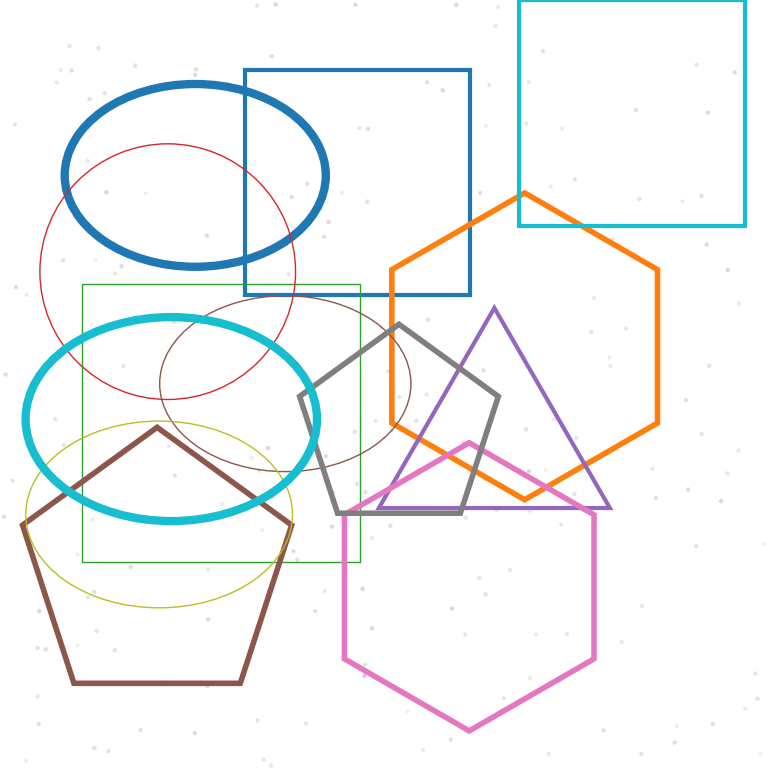[{"shape": "square", "thickness": 1.5, "radius": 0.73, "center": [0.464, 0.763]}, {"shape": "oval", "thickness": 3, "radius": 0.85, "center": [0.254, 0.772]}, {"shape": "hexagon", "thickness": 2, "radius": 1.0, "center": [0.681, 0.55]}, {"shape": "square", "thickness": 0.5, "radius": 0.9, "center": [0.287, 0.451]}, {"shape": "circle", "thickness": 0.5, "radius": 0.83, "center": [0.218, 0.647]}, {"shape": "triangle", "thickness": 1.5, "radius": 0.87, "center": [0.642, 0.427]}, {"shape": "oval", "thickness": 0.5, "radius": 0.82, "center": [0.371, 0.502]}, {"shape": "pentagon", "thickness": 2, "radius": 0.92, "center": [0.204, 0.261]}, {"shape": "hexagon", "thickness": 2, "radius": 0.94, "center": [0.609, 0.238]}, {"shape": "pentagon", "thickness": 2, "radius": 0.68, "center": [0.518, 0.443]}, {"shape": "oval", "thickness": 0.5, "radius": 0.87, "center": [0.207, 0.332]}, {"shape": "square", "thickness": 1.5, "radius": 0.73, "center": [0.821, 0.853]}, {"shape": "oval", "thickness": 3, "radius": 0.95, "center": [0.222, 0.456]}]